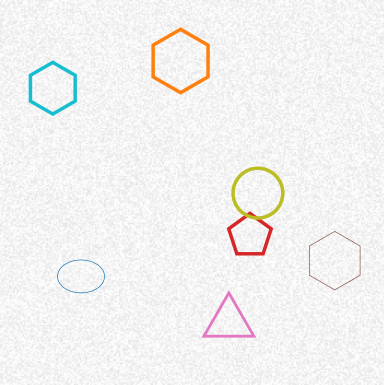[{"shape": "oval", "thickness": 0.5, "radius": 0.31, "center": [0.21, 0.282]}, {"shape": "hexagon", "thickness": 2.5, "radius": 0.41, "center": [0.469, 0.842]}, {"shape": "pentagon", "thickness": 2.5, "radius": 0.29, "center": [0.649, 0.388]}, {"shape": "hexagon", "thickness": 0.5, "radius": 0.38, "center": [0.87, 0.323]}, {"shape": "triangle", "thickness": 2, "radius": 0.37, "center": [0.595, 0.164]}, {"shape": "circle", "thickness": 2.5, "radius": 0.32, "center": [0.67, 0.498]}, {"shape": "hexagon", "thickness": 2.5, "radius": 0.34, "center": [0.137, 0.771]}]